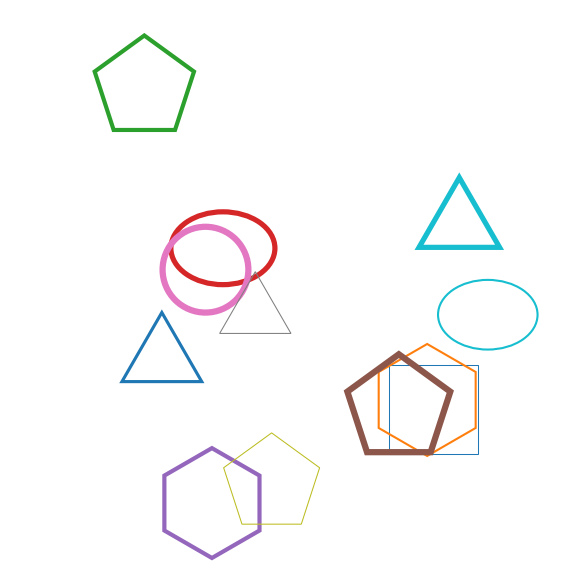[{"shape": "square", "thickness": 0.5, "radius": 0.39, "center": [0.751, 0.29]}, {"shape": "triangle", "thickness": 1.5, "radius": 0.4, "center": [0.28, 0.378]}, {"shape": "hexagon", "thickness": 1, "radius": 0.48, "center": [0.74, 0.307]}, {"shape": "pentagon", "thickness": 2, "radius": 0.45, "center": [0.25, 0.847]}, {"shape": "oval", "thickness": 2.5, "radius": 0.45, "center": [0.386, 0.569]}, {"shape": "hexagon", "thickness": 2, "radius": 0.48, "center": [0.367, 0.128]}, {"shape": "pentagon", "thickness": 3, "radius": 0.47, "center": [0.691, 0.292]}, {"shape": "circle", "thickness": 3, "radius": 0.37, "center": [0.356, 0.532]}, {"shape": "triangle", "thickness": 0.5, "radius": 0.36, "center": [0.442, 0.457]}, {"shape": "pentagon", "thickness": 0.5, "radius": 0.44, "center": [0.47, 0.162]}, {"shape": "triangle", "thickness": 2.5, "radius": 0.4, "center": [0.795, 0.611]}, {"shape": "oval", "thickness": 1, "radius": 0.43, "center": [0.845, 0.454]}]